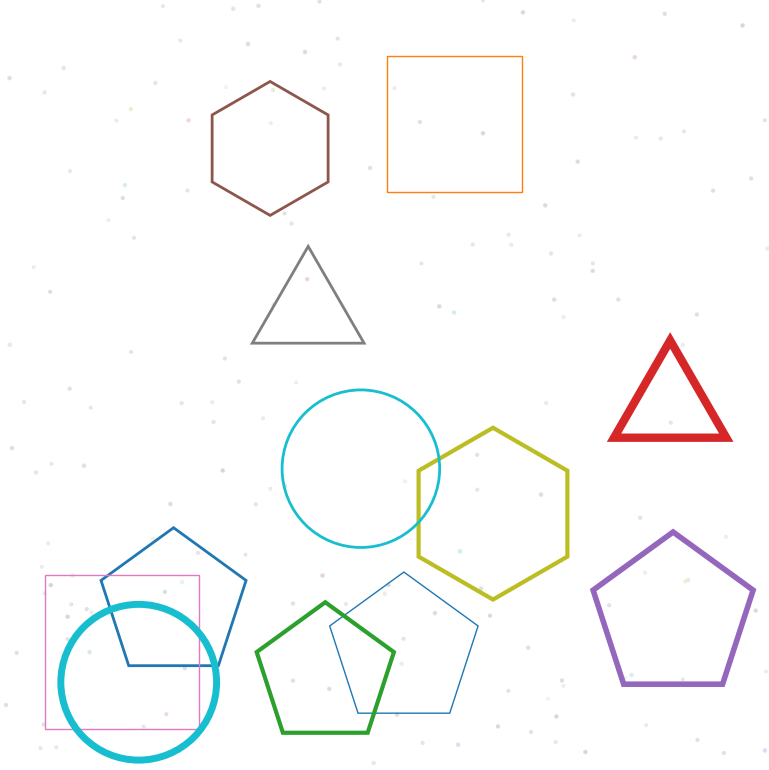[{"shape": "pentagon", "thickness": 0.5, "radius": 0.51, "center": [0.525, 0.156]}, {"shape": "pentagon", "thickness": 1, "radius": 0.5, "center": [0.225, 0.216]}, {"shape": "square", "thickness": 0.5, "radius": 0.44, "center": [0.59, 0.839]}, {"shape": "pentagon", "thickness": 1.5, "radius": 0.47, "center": [0.422, 0.124]}, {"shape": "triangle", "thickness": 3, "radius": 0.42, "center": [0.87, 0.474]}, {"shape": "pentagon", "thickness": 2, "radius": 0.55, "center": [0.874, 0.2]}, {"shape": "hexagon", "thickness": 1, "radius": 0.43, "center": [0.351, 0.807]}, {"shape": "square", "thickness": 0.5, "radius": 0.5, "center": [0.159, 0.153]}, {"shape": "triangle", "thickness": 1, "radius": 0.42, "center": [0.4, 0.596]}, {"shape": "hexagon", "thickness": 1.5, "radius": 0.56, "center": [0.64, 0.333]}, {"shape": "circle", "thickness": 2.5, "radius": 0.51, "center": [0.18, 0.114]}, {"shape": "circle", "thickness": 1, "radius": 0.51, "center": [0.469, 0.391]}]